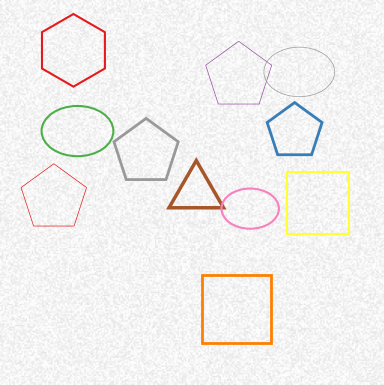[{"shape": "pentagon", "thickness": 0.5, "radius": 0.45, "center": [0.14, 0.485]}, {"shape": "hexagon", "thickness": 1.5, "radius": 0.47, "center": [0.191, 0.869]}, {"shape": "pentagon", "thickness": 2, "radius": 0.37, "center": [0.765, 0.659]}, {"shape": "oval", "thickness": 1.5, "radius": 0.47, "center": [0.201, 0.66]}, {"shape": "pentagon", "thickness": 0.5, "radius": 0.45, "center": [0.62, 0.803]}, {"shape": "square", "thickness": 2, "radius": 0.45, "center": [0.614, 0.198]}, {"shape": "square", "thickness": 1.5, "radius": 0.4, "center": [0.827, 0.473]}, {"shape": "triangle", "thickness": 2.5, "radius": 0.41, "center": [0.51, 0.501]}, {"shape": "oval", "thickness": 1.5, "radius": 0.37, "center": [0.65, 0.458]}, {"shape": "pentagon", "thickness": 2, "radius": 0.44, "center": [0.38, 0.605]}, {"shape": "oval", "thickness": 0.5, "radius": 0.46, "center": [0.777, 0.813]}]